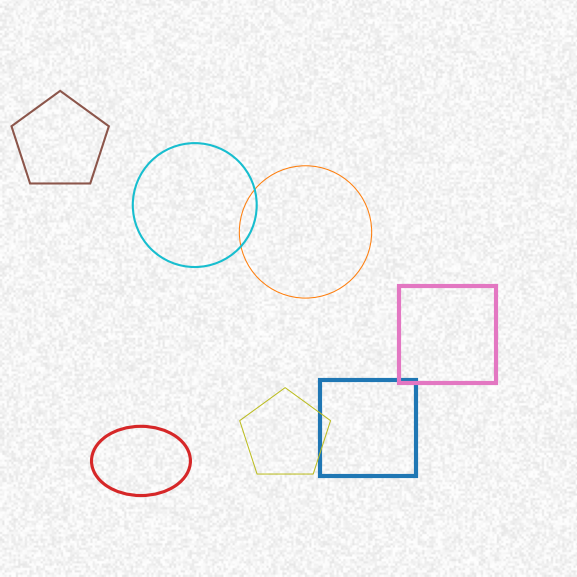[{"shape": "square", "thickness": 2, "radius": 0.41, "center": [0.638, 0.259]}, {"shape": "circle", "thickness": 0.5, "radius": 0.57, "center": [0.529, 0.598]}, {"shape": "oval", "thickness": 1.5, "radius": 0.43, "center": [0.244, 0.201]}, {"shape": "pentagon", "thickness": 1, "radius": 0.44, "center": [0.104, 0.753]}, {"shape": "square", "thickness": 2, "radius": 0.42, "center": [0.775, 0.42]}, {"shape": "pentagon", "thickness": 0.5, "radius": 0.41, "center": [0.494, 0.245]}, {"shape": "circle", "thickness": 1, "radius": 0.54, "center": [0.337, 0.644]}]